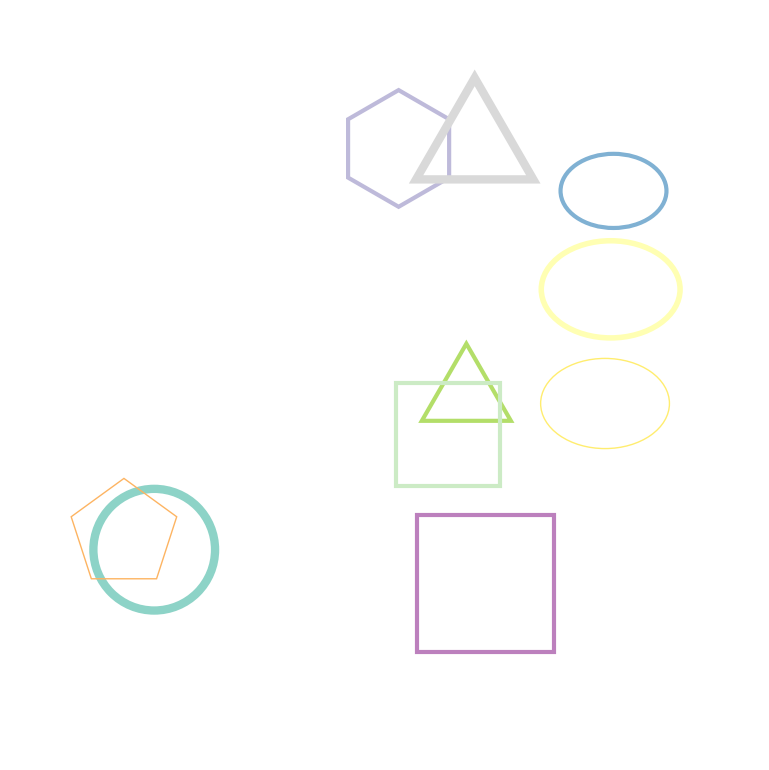[{"shape": "circle", "thickness": 3, "radius": 0.4, "center": [0.2, 0.286]}, {"shape": "oval", "thickness": 2, "radius": 0.45, "center": [0.793, 0.624]}, {"shape": "hexagon", "thickness": 1.5, "radius": 0.38, "center": [0.518, 0.807]}, {"shape": "oval", "thickness": 1.5, "radius": 0.34, "center": [0.797, 0.752]}, {"shape": "pentagon", "thickness": 0.5, "radius": 0.36, "center": [0.161, 0.307]}, {"shape": "triangle", "thickness": 1.5, "radius": 0.33, "center": [0.606, 0.487]}, {"shape": "triangle", "thickness": 3, "radius": 0.44, "center": [0.616, 0.811]}, {"shape": "square", "thickness": 1.5, "radius": 0.45, "center": [0.631, 0.242]}, {"shape": "square", "thickness": 1.5, "radius": 0.33, "center": [0.582, 0.435]}, {"shape": "oval", "thickness": 0.5, "radius": 0.42, "center": [0.786, 0.476]}]